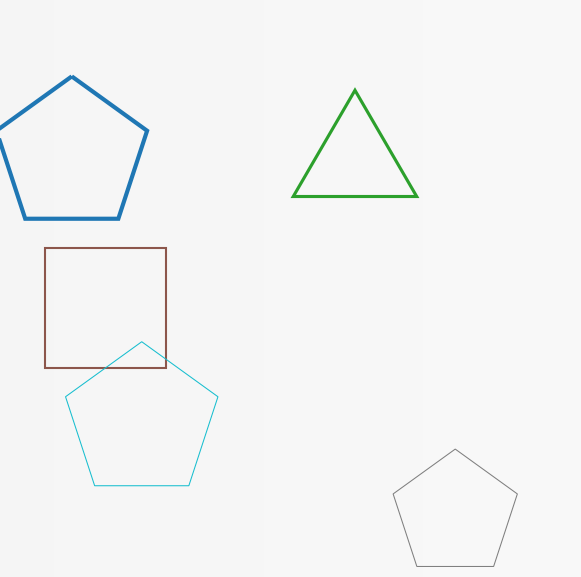[{"shape": "pentagon", "thickness": 2, "radius": 0.68, "center": [0.123, 0.731]}, {"shape": "triangle", "thickness": 1.5, "radius": 0.61, "center": [0.611, 0.72]}, {"shape": "square", "thickness": 1, "radius": 0.52, "center": [0.182, 0.465]}, {"shape": "pentagon", "thickness": 0.5, "radius": 0.56, "center": [0.783, 0.109]}, {"shape": "pentagon", "thickness": 0.5, "radius": 0.69, "center": [0.244, 0.27]}]